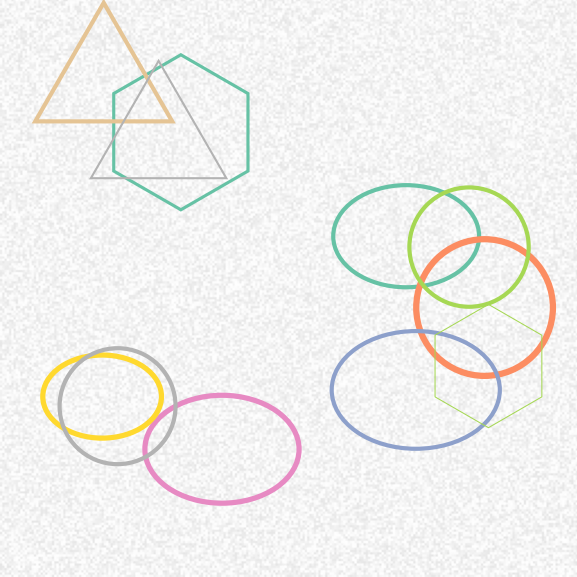[{"shape": "hexagon", "thickness": 1.5, "radius": 0.67, "center": [0.313, 0.77]}, {"shape": "oval", "thickness": 2, "radius": 0.63, "center": [0.703, 0.59]}, {"shape": "circle", "thickness": 3, "radius": 0.59, "center": [0.839, 0.467]}, {"shape": "oval", "thickness": 2, "radius": 0.73, "center": [0.72, 0.324]}, {"shape": "oval", "thickness": 2.5, "radius": 0.67, "center": [0.384, 0.221]}, {"shape": "hexagon", "thickness": 0.5, "radius": 0.53, "center": [0.846, 0.365]}, {"shape": "circle", "thickness": 2, "radius": 0.52, "center": [0.812, 0.571]}, {"shape": "oval", "thickness": 2.5, "radius": 0.51, "center": [0.177, 0.312]}, {"shape": "triangle", "thickness": 2, "radius": 0.68, "center": [0.18, 0.857]}, {"shape": "triangle", "thickness": 1, "radius": 0.68, "center": [0.275, 0.758]}, {"shape": "circle", "thickness": 2, "radius": 0.5, "center": [0.204, 0.296]}]